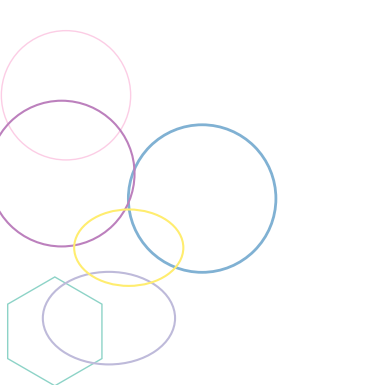[{"shape": "hexagon", "thickness": 1, "radius": 0.71, "center": [0.142, 0.139]}, {"shape": "oval", "thickness": 1.5, "radius": 0.86, "center": [0.283, 0.174]}, {"shape": "circle", "thickness": 2, "radius": 0.96, "center": [0.525, 0.484]}, {"shape": "circle", "thickness": 1, "radius": 0.84, "center": [0.171, 0.752]}, {"shape": "circle", "thickness": 1.5, "radius": 0.95, "center": [0.16, 0.549]}, {"shape": "oval", "thickness": 1.5, "radius": 0.71, "center": [0.334, 0.357]}]